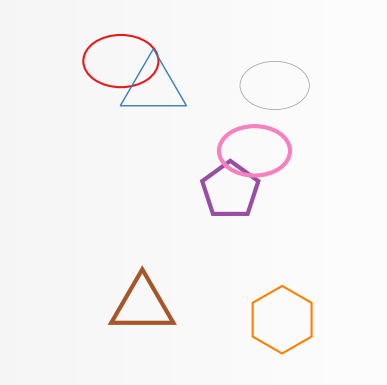[{"shape": "oval", "thickness": 1.5, "radius": 0.48, "center": [0.312, 0.841]}, {"shape": "triangle", "thickness": 1, "radius": 0.49, "center": [0.396, 0.775]}, {"shape": "pentagon", "thickness": 3, "radius": 0.38, "center": [0.594, 0.506]}, {"shape": "hexagon", "thickness": 1.5, "radius": 0.44, "center": [0.728, 0.17]}, {"shape": "triangle", "thickness": 3, "radius": 0.46, "center": [0.367, 0.208]}, {"shape": "oval", "thickness": 3, "radius": 0.46, "center": [0.657, 0.608]}, {"shape": "oval", "thickness": 0.5, "radius": 0.45, "center": [0.709, 0.778]}]